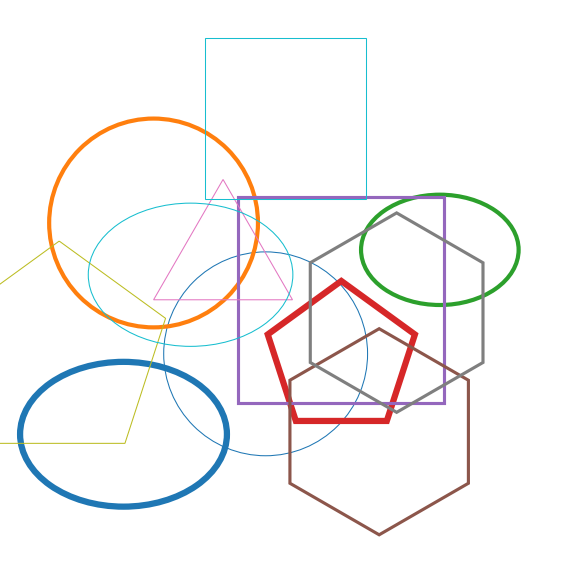[{"shape": "oval", "thickness": 3, "radius": 0.9, "center": [0.214, 0.247]}, {"shape": "circle", "thickness": 0.5, "radius": 0.88, "center": [0.46, 0.386]}, {"shape": "circle", "thickness": 2, "radius": 0.9, "center": [0.266, 0.613]}, {"shape": "oval", "thickness": 2, "radius": 0.68, "center": [0.762, 0.567]}, {"shape": "pentagon", "thickness": 3, "radius": 0.67, "center": [0.591, 0.379]}, {"shape": "square", "thickness": 1.5, "radius": 0.89, "center": [0.59, 0.479]}, {"shape": "hexagon", "thickness": 1.5, "radius": 0.89, "center": [0.657, 0.252]}, {"shape": "triangle", "thickness": 0.5, "radius": 0.69, "center": [0.386, 0.549]}, {"shape": "hexagon", "thickness": 1.5, "radius": 0.86, "center": [0.687, 0.458]}, {"shape": "pentagon", "thickness": 0.5, "radius": 0.97, "center": [0.103, 0.388]}, {"shape": "oval", "thickness": 0.5, "radius": 0.89, "center": [0.33, 0.523]}, {"shape": "square", "thickness": 0.5, "radius": 0.69, "center": [0.494, 0.794]}]